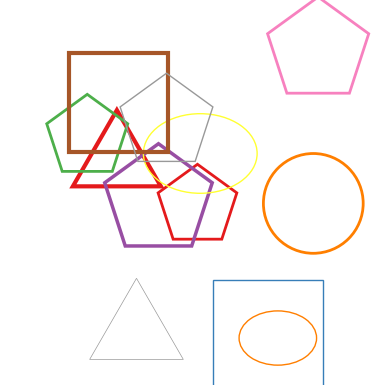[{"shape": "triangle", "thickness": 3, "radius": 0.66, "center": [0.304, 0.582]}, {"shape": "pentagon", "thickness": 2, "radius": 0.54, "center": [0.513, 0.466]}, {"shape": "square", "thickness": 1, "radius": 0.71, "center": [0.696, 0.131]}, {"shape": "pentagon", "thickness": 2, "radius": 0.55, "center": [0.227, 0.644]}, {"shape": "pentagon", "thickness": 2.5, "radius": 0.73, "center": [0.412, 0.48]}, {"shape": "oval", "thickness": 1, "radius": 0.5, "center": [0.722, 0.122]}, {"shape": "circle", "thickness": 2, "radius": 0.65, "center": [0.814, 0.472]}, {"shape": "oval", "thickness": 1, "radius": 0.74, "center": [0.52, 0.601]}, {"shape": "square", "thickness": 3, "radius": 0.64, "center": [0.307, 0.733]}, {"shape": "pentagon", "thickness": 2, "radius": 0.69, "center": [0.826, 0.87]}, {"shape": "pentagon", "thickness": 1, "radius": 0.63, "center": [0.432, 0.683]}, {"shape": "triangle", "thickness": 0.5, "radius": 0.7, "center": [0.355, 0.137]}]